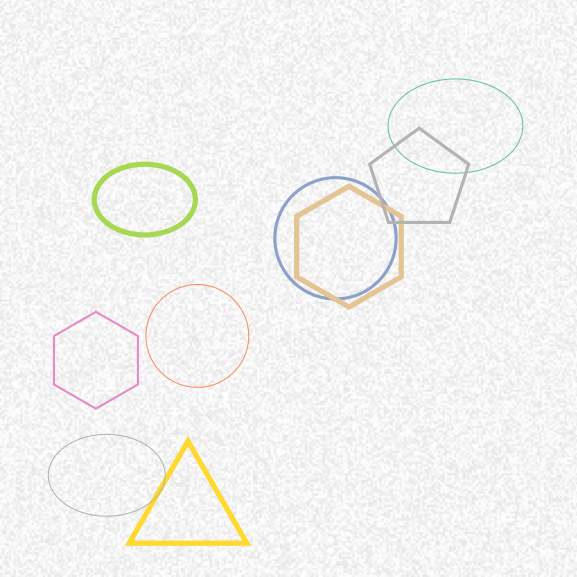[{"shape": "oval", "thickness": 0.5, "radius": 0.58, "center": [0.789, 0.781]}, {"shape": "circle", "thickness": 0.5, "radius": 0.45, "center": [0.342, 0.417]}, {"shape": "circle", "thickness": 1.5, "radius": 0.53, "center": [0.581, 0.586]}, {"shape": "hexagon", "thickness": 1, "radius": 0.42, "center": [0.166, 0.375]}, {"shape": "oval", "thickness": 2.5, "radius": 0.44, "center": [0.251, 0.654]}, {"shape": "triangle", "thickness": 2.5, "radius": 0.59, "center": [0.326, 0.117]}, {"shape": "hexagon", "thickness": 2.5, "radius": 0.52, "center": [0.604, 0.572]}, {"shape": "pentagon", "thickness": 1.5, "radius": 0.45, "center": [0.726, 0.687]}, {"shape": "oval", "thickness": 0.5, "radius": 0.51, "center": [0.185, 0.176]}]